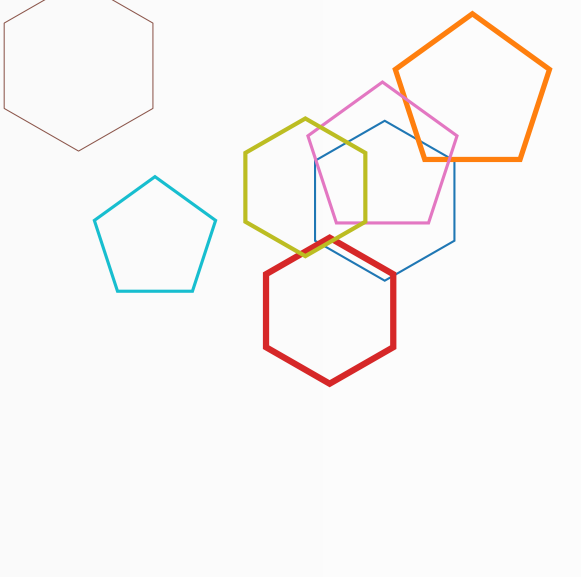[{"shape": "hexagon", "thickness": 1, "radius": 0.69, "center": [0.662, 0.652]}, {"shape": "pentagon", "thickness": 2.5, "radius": 0.7, "center": [0.813, 0.836]}, {"shape": "hexagon", "thickness": 3, "radius": 0.63, "center": [0.567, 0.461]}, {"shape": "hexagon", "thickness": 0.5, "radius": 0.74, "center": [0.135, 0.885]}, {"shape": "pentagon", "thickness": 1.5, "radius": 0.67, "center": [0.658, 0.722]}, {"shape": "hexagon", "thickness": 2, "radius": 0.6, "center": [0.525, 0.675]}, {"shape": "pentagon", "thickness": 1.5, "radius": 0.55, "center": [0.267, 0.584]}]